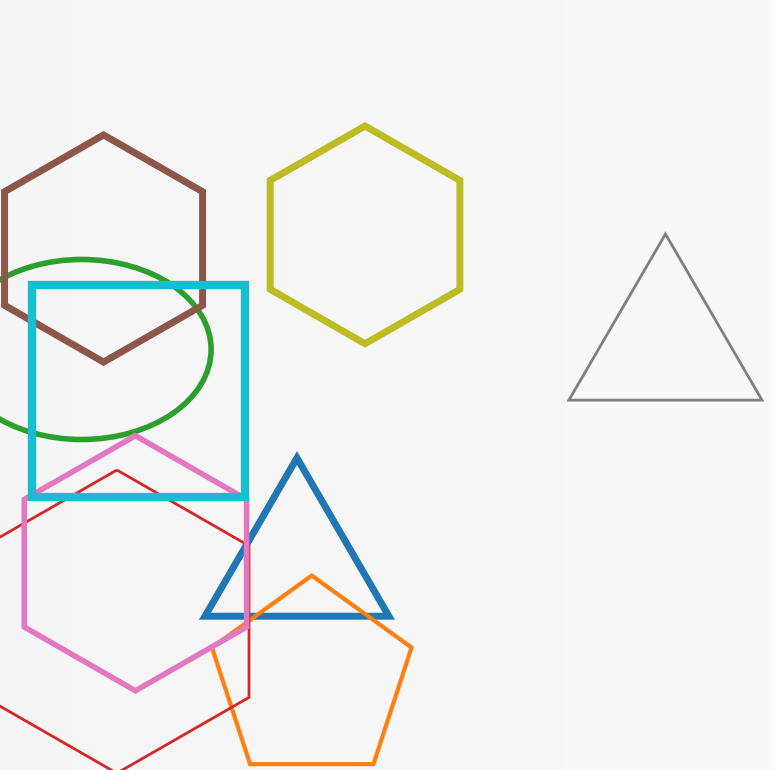[{"shape": "triangle", "thickness": 2.5, "radius": 0.69, "center": [0.383, 0.268]}, {"shape": "pentagon", "thickness": 1.5, "radius": 0.68, "center": [0.402, 0.117]}, {"shape": "oval", "thickness": 2, "radius": 0.83, "center": [0.105, 0.546]}, {"shape": "hexagon", "thickness": 1, "radius": 0.98, "center": [0.151, 0.193]}, {"shape": "hexagon", "thickness": 2.5, "radius": 0.74, "center": [0.134, 0.677]}, {"shape": "hexagon", "thickness": 2, "radius": 0.83, "center": [0.175, 0.269]}, {"shape": "triangle", "thickness": 1, "radius": 0.72, "center": [0.859, 0.552]}, {"shape": "hexagon", "thickness": 2.5, "radius": 0.71, "center": [0.471, 0.695]}, {"shape": "square", "thickness": 3, "radius": 0.69, "center": [0.178, 0.492]}]